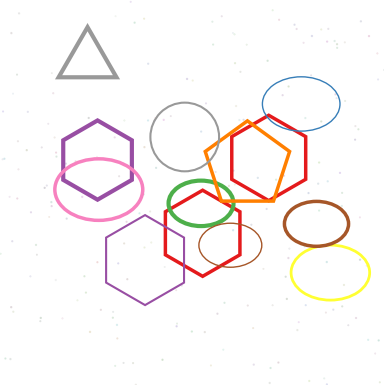[{"shape": "hexagon", "thickness": 2.5, "radius": 0.55, "center": [0.698, 0.59]}, {"shape": "hexagon", "thickness": 2.5, "radius": 0.56, "center": [0.526, 0.394]}, {"shape": "oval", "thickness": 1, "radius": 0.5, "center": [0.782, 0.73]}, {"shape": "oval", "thickness": 3, "radius": 0.42, "center": [0.522, 0.472]}, {"shape": "hexagon", "thickness": 1.5, "radius": 0.58, "center": [0.377, 0.324]}, {"shape": "hexagon", "thickness": 3, "radius": 0.51, "center": [0.253, 0.584]}, {"shape": "pentagon", "thickness": 2.5, "radius": 0.58, "center": [0.643, 0.571]}, {"shape": "oval", "thickness": 2, "radius": 0.51, "center": [0.858, 0.292]}, {"shape": "oval", "thickness": 1, "radius": 0.41, "center": [0.598, 0.363]}, {"shape": "oval", "thickness": 2.5, "radius": 0.42, "center": [0.822, 0.419]}, {"shape": "oval", "thickness": 2.5, "radius": 0.57, "center": [0.257, 0.508]}, {"shape": "triangle", "thickness": 3, "radius": 0.43, "center": [0.227, 0.843]}, {"shape": "circle", "thickness": 1.5, "radius": 0.45, "center": [0.48, 0.644]}]